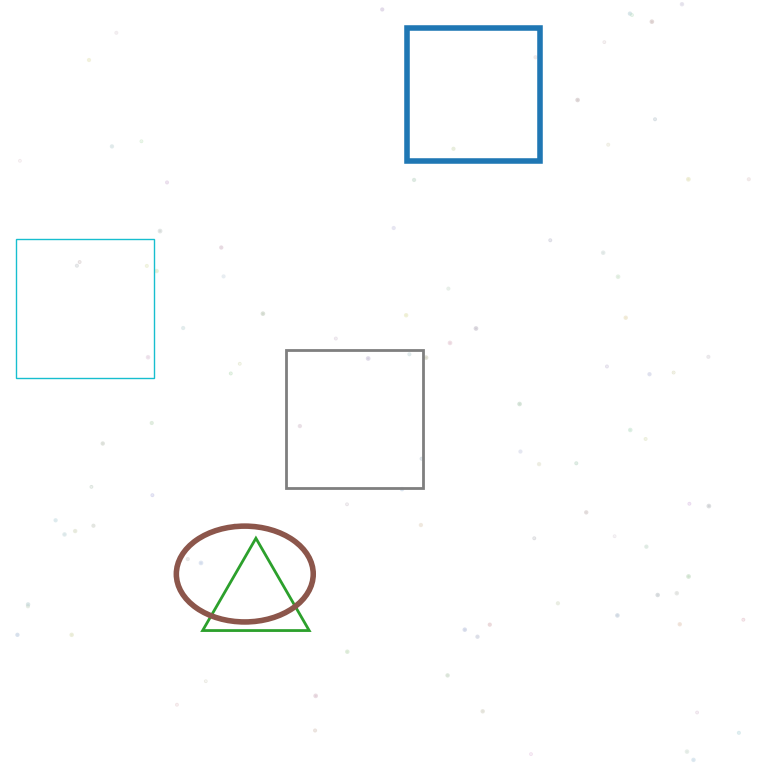[{"shape": "square", "thickness": 2, "radius": 0.43, "center": [0.615, 0.877]}, {"shape": "triangle", "thickness": 1, "radius": 0.4, "center": [0.332, 0.221]}, {"shape": "oval", "thickness": 2, "radius": 0.44, "center": [0.318, 0.254]}, {"shape": "square", "thickness": 1, "radius": 0.45, "center": [0.461, 0.456]}, {"shape": "square", "thickness": 0.5, "radius": 0.45, "center": [0.11, 0.599]}]